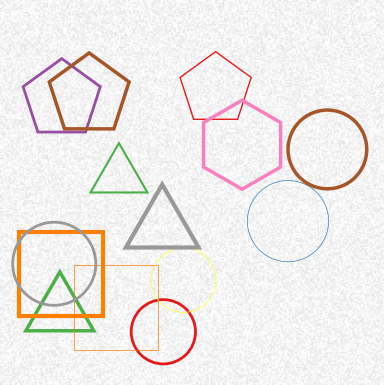[{"shape": "circle", "thickness": 2, "radius": 0.42, "center": [0.424, 0.138]}, {"shape": "pentagon", "thickness": 1, "radius": 0.49, "center": [0.56, 0.769]}, {"shape": "circle", "thickness": 0.5, "radius": 0.53, "center": [0.748, 0.426]}, {"shape": "triangle", "thickness": 1.5, "radius": 0.43, "center": [0.309, 0.543]}, {"shape": "triangle", "thickness": 2.5, "radius": 0.51, "center": [0.155, 0.192]}, {"shape": "pentagon", "thickness": 2, "radius": 0.53, "center": [0.16, 0.742]}, {"shape": "square", "thickness": 3, "radius": 0.54, "center": [0.158, 0.287]}, {"shape": "square", "thickness": 0.5, "radius": 0.55, "center": [0.301, 0.202]}, {"shape": "circle", "thickness": 0.5, "radius": 0.42, "center": [0.477, 0.272]}, {"shape": "circle", "thickness": 2.5, "radius": 0.51, "center": [0.85, 0.612]}, {"shape": "pentagon", "thickness": 2.5, "radius": 0.54, "center": [0.232, 0.753]}, {"shape": "hexagon", "thickness": 2.5, "radius": 0.58, "center": [0.629, 0.624]}, {"shape": "triangle", "thickness": 3, "radius": 0.55, "center": [0.421, 0.412]}, {"shape": "circle", "thickness": 2, "radius": 0.54, "center": [0.141, 0.315]}]